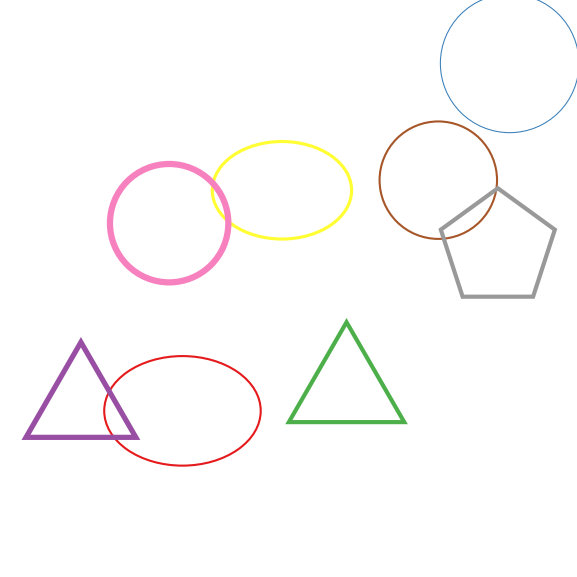[{"shape": "oval", "thickness": 1, "radius": 0.68, "center": [0.316, 0.288]}, {"shape": "circle", "thickness": 0.5, "radius": 0.6, "center": [0.883, 0.889]}, {"shape": "triangle", "thickness": 2, "radius": 0.58, "center": [0.6, 0.326]}, {"shape": "triangle", "thickness": 2.5, "radius": 0.55, "center": [0.14, 0.297]}, {"shape": "oval", "thickness": 1.5, "radius": 0.6, "center": [0.488, 0.67]}, {"shape": "circle", "thickness": 1, "radius": 0.51, "center": [0.759, 0.687]}, {"shape": "circle", "thickness": 3, "radius": 0.51, "center": [0.293, 0.613]}, {"shape": "pentagon", "thickness": 2, "radius": 0.52, "center": [0.862, 0.569]}]